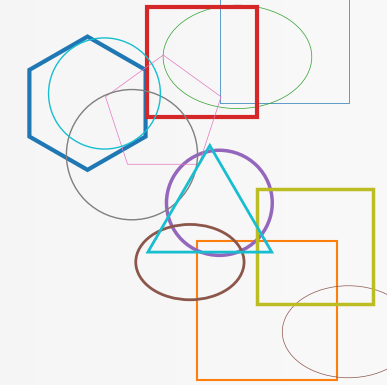[{"shape": "square", "thickness": 0.5, "radius": 0.83, "center": [0.734, 0.898]}, {"shape": "hexagon", "thickness": 3, "radius": 0.87, "center": [0.226, 0.732]}, {"shape": "square", "thickness": 1.5, "radius": 0.9, "center": [0.69, 0.194]}, {"shape": "oval", "thickness": 0.5, "radius": 0.96, "center": [0.613, 0.852]}, {"shape": "square", "thickness": 3, "radius": 0.71, "center": [0.521, 0.838]}, {"shape": "circle", "thickness": 2.5, "radius": 0.68, "center": [0.566, 0.473]}, {"shape": "oval", "thickness": 2, "radius": 0.7, "center": [0.49, 0.319]}, {"shape": "oval", "thickness": 0.5, "radius": 0.85, "center": [0.899, 0.138]}, {"shape": "pentagon", "thickness": 0.5, "radius": 0.78, "center": [0.421, 0.7]}, {"shape": "circle", "thickness": 1, "radius": 0.85, "center": [0.341, 0.598]}, {"shape": "square", "thickness": 2.5, "radius": 0.75, "center": [0.813, 0.361]}, {"shape": "circle", "thickness": 1, "radius": 0.72, "center": [0.27, 0.757]}, {"shape": "triangle", "thickness": 2, "radius": 0.92, "center": [0.541, 0.437]}]